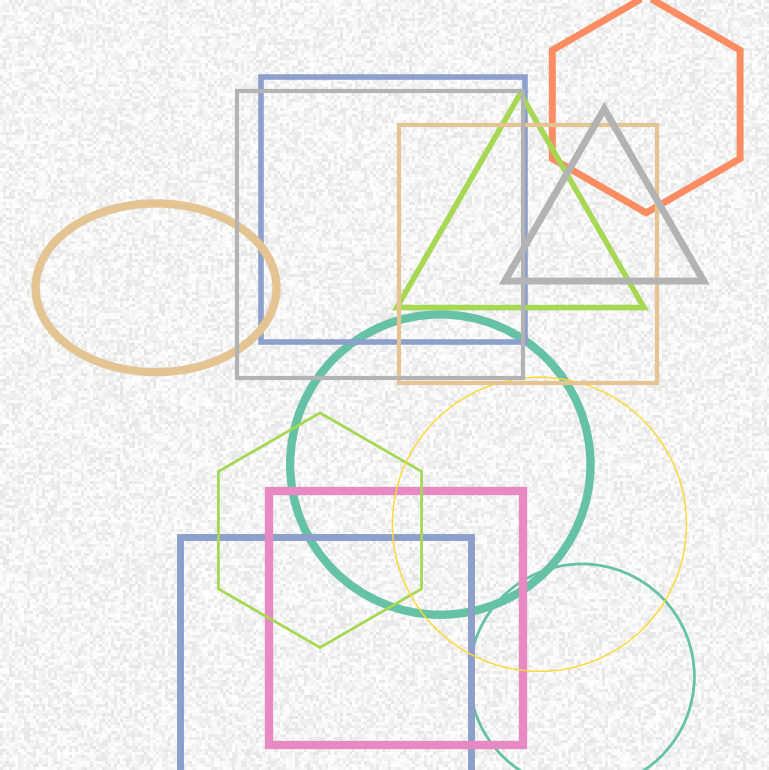[{"shape": "circle", "thickness": 1, "radius": 0.73, "center": [0.756, 0.121]}, {"shape": "circle", "thickness": 3, "radius": 0.98, "center": [0.572, 0.397]}, {"shape": "hexagon", "thickness": 2.5, "radius": 0.7, "center": [0.839, 0.864]}, {"shape": "square", "thickness": 2, "radius": 0.86, "center": [0.51, 0.728]}, {"shape": "square", "thickness": 2.5, "radius": 0.95, "center": [0.423, 0.113]}, {"shape": "square", "thickness": 3, "radius": 0.82, "center": [0.515, 0.197]}, {"shape": "triangle", "thickness": 2, "radius": 0.93, "center": [0.676, 0.693]}, {"shape": "hexagon", "thickness": 1, "radius": 0.76, "center": [0.416, 0.311]}, {"shape": "circle", "thickness": 0.5, "radius": 0.96, "center": [0.701, 0.319]}, {"shape": "oval", "thickness": 3, "radius": 0.78, "center": [0.203, 0.626]}, {"shape": "square", "thickness": 1.5, "radius": 0.84, "center": [0.685, 0.671]}, {"shape": "triangle", "thickness": 2.5, "radius": 0.75, "center": [0.785, 0.71]}, {"shape": "square", "thickness": 1.5, "radius": 0.93, "center": [0.494, 0.695]}]